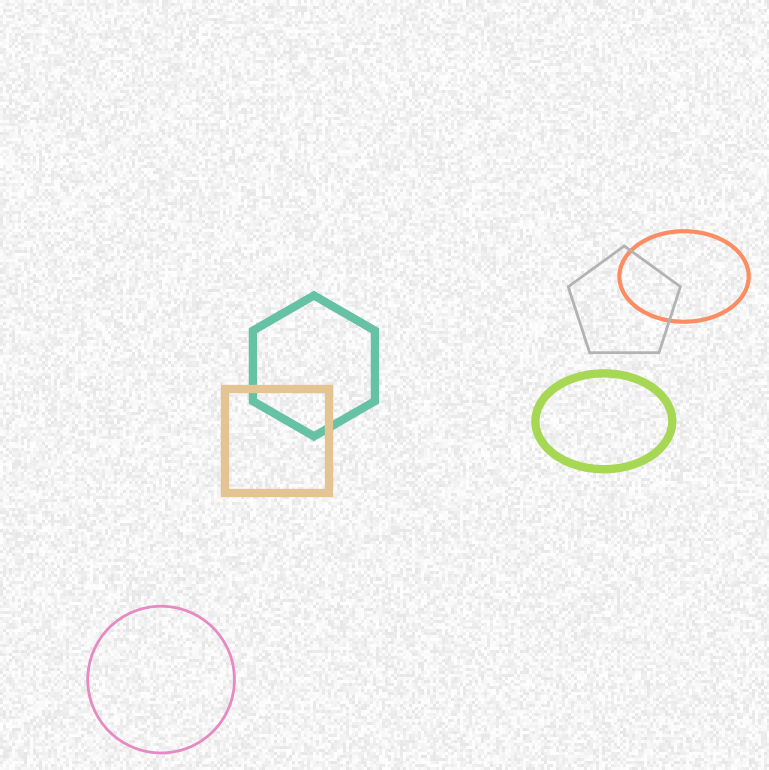[{"shape": "hexagon", "thickness": 3, "radius": 0.46, "center": [0.408, 0.525]}, {"shape": "oval", "thickness": 1.5, "radius": 0.42, "center": [0.888, 0.641]}, {"shape": "circle", "thickness": 1, "radius": 0.48, "center": [0.209, 0.117]}, {"shape": "oval", "thickness": 3, "radius": 0.44, "center": [0.784, 0.453]}, {"shape": "square", "thickness": 3, "radius": 0.34, "center": [0.36, 0.427]}, {"shape": "pentagon", "thickness": 1, "radius": 0.38, "center": [0.811, 0.604]}]